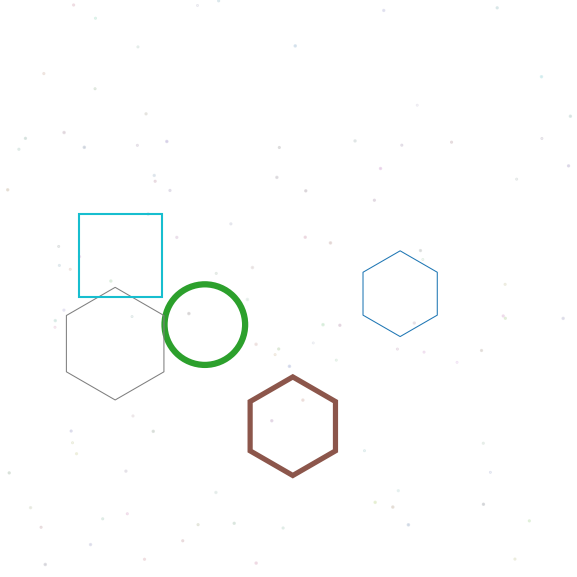[{"shape": "hexagon", "thickness": 0.5, "radius": 0.37, "center": [0.693, 0.491]}, {"shape": "circle", "thickness": 3, "radius": 0.35, "center": [0.355, 0.437]}, {"shape": "hexagon", "thickness": 2.5, "radius": 0.43, "center": [0.507, 0.261]}, {"shape": "hexagon", "thickness": 0.5, "radius": 0.49, "center": [0.199, 0.404]}, {"shape": "square", "thickness": 1, "radius": 0.36, "center": [0.208, 0.557]}]